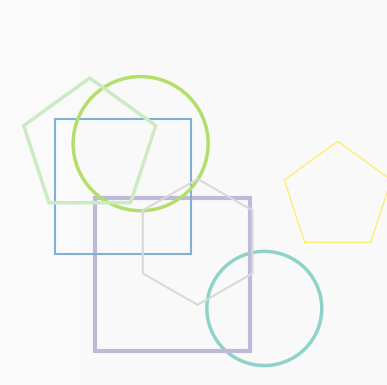[{"shape": "circle", "thickness": 2.5, "radius": 0.74, "center": [0.682, 0.199]}, {"shape": "square", "thickness": 3, "radius": 1.0, "center": [0.445, 0.287]}, {"shape": "square", "thickness": 1.5, "radius": 0.88, "center": [0.317, 0.515]}, {"shape": "circle", "thickness": 2.5, "radius": 0.87, "center": [0.363, 0.627]}, {"shape": "hexagon", "thickness": 1.5, "radius": 0.82, "center": [0.51, 0.372]}, {"shape": "pentagon", "thickness": 2.5, "radius": 0.9, "center": [0.232, 0.618]}, {"shape": "pentagon", "thickness": 1, "radius": 0.73, "center": [0.872, 0.488]}]